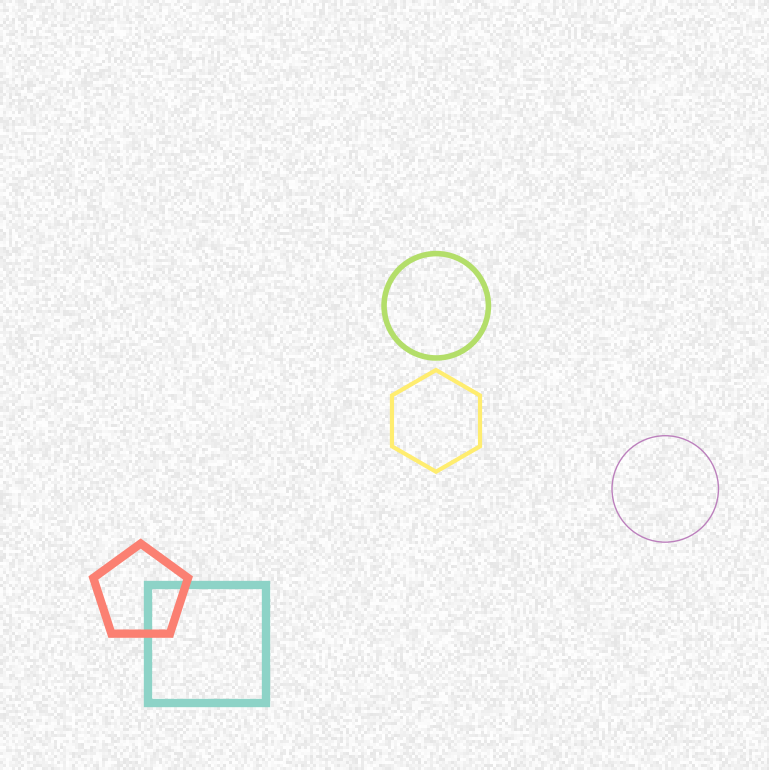[{"shape": "square", "thickness": 3, "radius": 0.38, "center": [0.269, 0.164]}, {"shape": "pentagon", "thickness": 3, "radius": 0.32, "center": [0.183, 0.229]}, {"shape": "circle", "thickness": 2, "radius": 0.34, "center": [0.567, 0.603]}, {"shape": "circle", "thickness": 0.5, "radius": 0.35, "center": [0.864, 0.365]}, {"shape": "hexagon", "thickness": 1.5, "radius": 0.33, "center": [0.566, 0.453]}]